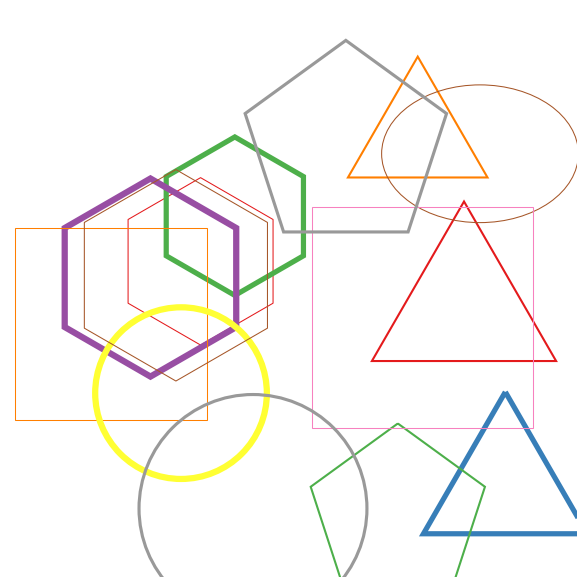[{"shape": "triangle", "thickness": 1, "radius": 0.92, "center": [0.803, 0.466]}, {"shape": "hexagon", "thickness": 0.5, "radius": 0.72, "center": [0.347, 0.547]}, {"shape": "triangle", "thickness": 2.5, "radius": 0.82, "center": [0.875, 0.157]}, {"shape": "pentagon", "thickness": 1, "radius": 0.79, "center": [0.689, 0.107]}, {"shape": "hexagon", "thickness": 2.5, "radius": 0.69, "center": [0.407, 0.625]}, {"shape": "hexagon", "thickness": 3, "radius": 0.86, "center": [0.261, 0.519]}, {"shape": "triangle", "thickness": 1, "radius": 0.7, "center": [0.723, 0.762]}, {"shape": "square", "thickness": 0.5, "radius": 0.83, "center": [0.193, 0.438]}, {"shape": "circle", "thickness": 3, "radius": 0.74, "center": [0.313, 0.318]}, {"shape": "oval", "thickness": 0.5, "radius": 0.85, "center": [0.831, 0.733]}, {"shape": "hexagon", "thickness": 0.5, "radius": 0.92, "center": [0.305, 0.522]}, {"shape": "square", "thickness": 0.5, "radius": 0.96, "center": [0.732, 0.45]}, {"shape": "pentagon", "thickness": 1.5, "radius": 0.92, "center": [0.599, 0.746]}, {"shape": "circle", "thickness": 1.5, "radius": 0.99, "center": [0.438, 0.119]}]